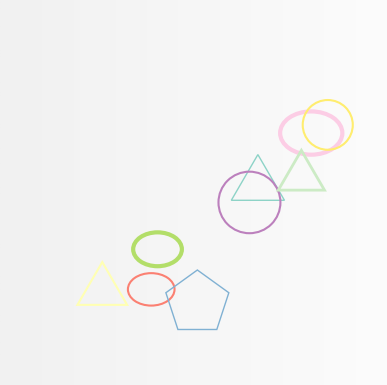[{"shape": "triangle", "thickness": 1, "radius": 0.4, "center": [0.665, 0.519]}, {"shape": "triangle", "thickness": 1.5, "radius": 0.37, "center": [0.264, 0.245]}, {"shape": "oval", "thickness": 1.5, "radius": 0.3, "center": [0.39, 0.248]}, {"shape": "pentagon", "thickness": 1, "radius": 0.43, "center": [0.509, 0.213]}, {"shape": "oval", "thickness": 3, "radius": 0.31, "center": [0.407, 0.353]}, {"shape": "oval", "thickness": 3, "radius": 0.4, "center": [0.803, 0.654]}, {"shape": "circle", "thickness": 1.5, "radius": 0.4, "center": [0.644, 0.474]}, {"shape": "triangle", "thickness": 2, "radius": 0.34, "center": [0.778, 0.541]}, {"shape": "circle", "thickness": 1.5, "radius": 0.32, "center": [0.846, 0.676]}]